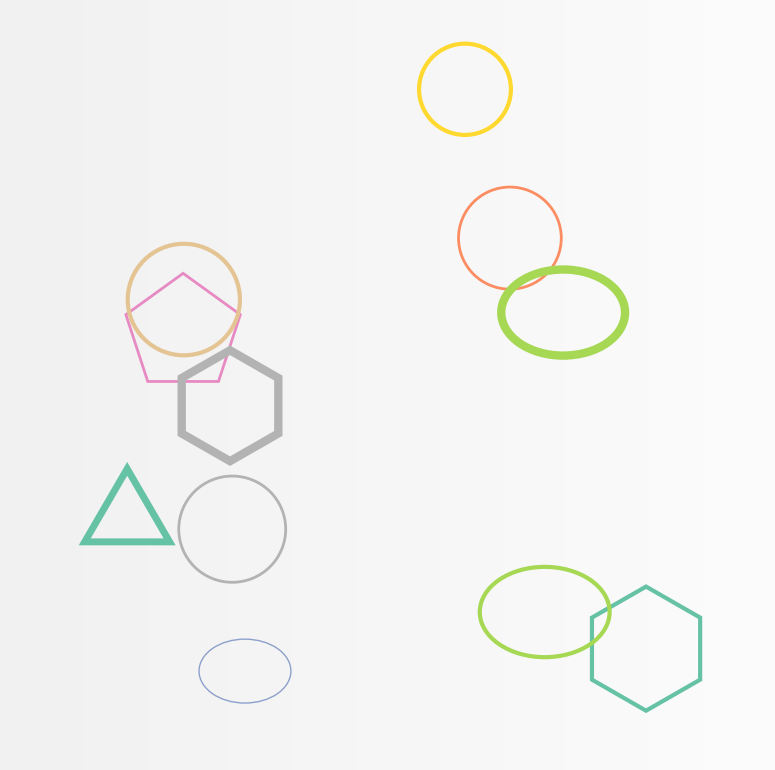[{"shape": "hexagon", "thickness": 1.5, "radius": 0.4, "center": [0.834, 0.158]}, {"shape": "triangle", "thickness": 2.5, "radius": 0.32, "center": [0.164, 0.328]}, {"shape": "circle", "thickness": 1, "radius": 0.33, "center": [0.658, 0.691]}, {"shape": "oval", "thickness": 0.5, "radius": 0.3, "center": [0.316, 0.128]}, {"shape": "pentagon", "thickness": 1, "radius": 0.39, "center": [0.236, 0.567]}, {"shape": "oval", "thickness": 1.5, "radius": 0.42, "center": [0.703, 0.205]}, {"shape": "oval", "thickness": 3, "radius": 0.4, "center": [0.727, 0.594]}, {"shape": "circle", "thickness": 1.5, "radius": 0.3, "center": [0.6, 0.884]}, {"shape": "circle", "thickness": 1.5, "radius": 0.36, "center": [0.237, 0.611]}, {"shape": "circle", "thickness": 1, "radius": 0.34, "center": [0.3, 0.313]}, {"shape": "hexagon", "thickness": 3, "radius": 0.36, "center": [0.297, 0.473]}]